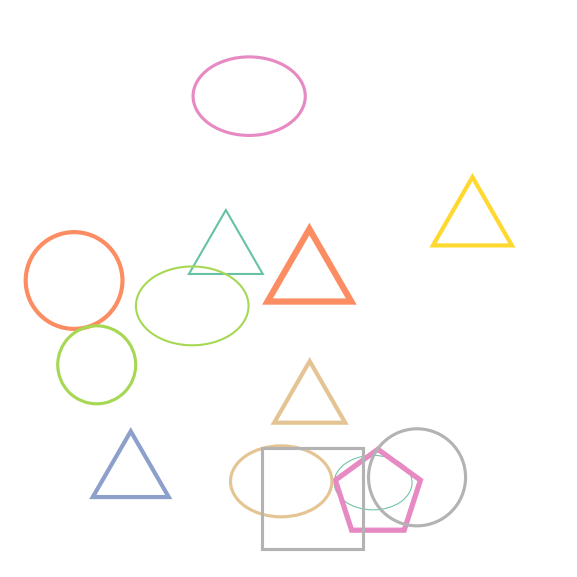[{"shape": "oval", "thickness": 0.5, "radius": 0.34, "center": [0.646, 0.163]}, {"shape": "triangle", "thickness": 1, "radius": 0.37, "center": [0.391, 0.562]}, {"shape": "triangle", "thickness": 3, "radius": 0.42, "center": [0.536, 0.519]}, {"shape": "circle", "thickness": 2, "radius": 0.42, "center": [0.128, 0.513]}, {"shape": "triangle", "thickness": 2, "radius": 0.38, "center": [0.226, 0.176]}, {"shape": "pentagon", "thickness": 2.5, "radius": 0.39, "center": [0.654, 0.144]}, {"shape": "oval", "thickness": 1.5, "radius": 0.49, "center": [0.431, 0.833]}, {"shape": "circle", "thickness": 1.5, "radius": 0.34, "center": [0.167, 0.367]}, {"shape": "oval", "thickness": 1, "radius": 0.49, "center": [0.333, 0.469]}, {"shape": "triangle", "thickness": 2, "radius": 0.39, "center": [0.818, 0.614]}, {"shape": "oval", "thickness": 1.5, "radius": 0.44, "center": [0.487, 0.166]}, {"shape": "triangle", "thickness": 2, "radius": 0.35, "center": [0.536, 0.303]}, {"shape": "circle", "thickness": 1.5, "radius": 0.42, "center": [0.722, 0.173]}, {"shape": "square", "thickness": 1.5, "radius": 0.44, "center": [0.541, 0.136]}]